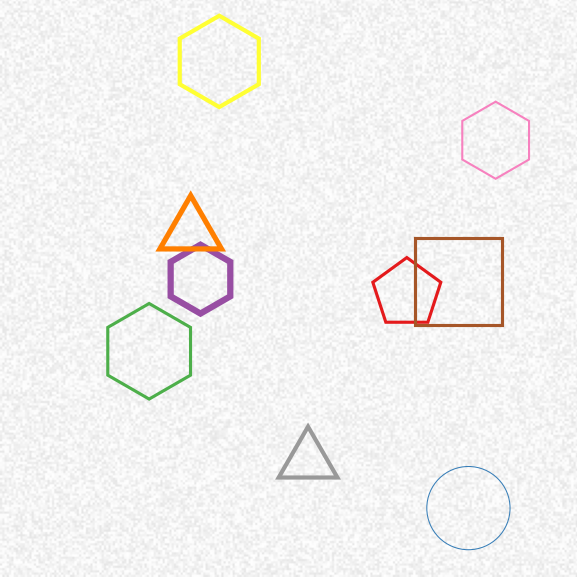[{"shape": "pentagon", "thickness": 1.5, "radius": 0.31, "center": [0.704, 0.491]}, {"shape": "circle", "thickness": 0.5, "radius": 0.36, "center": [0.811, 0.119]}, {"shape": "hexagon", "thickness": 1.5, "radius": 0.41, "center": [0.258, 0.391]}, {"shape": "hexagon", "thickness": 3, "radius": 0.3, "center": [0.347, 0.516]}, {"shape": "triangle", "thickness": 2.5, "radius": 0.31, "center": [0.33, 0.599]}, {"shape": "hexagon", "thickness": 2, "radius": 0.4, "center": [0.38, 0.893]}, {"shape": "square", "thickness": 1.5, "radius": 0.38, "center": [0.794, 0.511]}, {"shape": "hexagon", "thickness": 1, "radius": 0.33, "center": [0.858, 0.756]}, {"shape": "triangle", "thickness": 2, "radius": 0.29, "center": [0.533, 0.202]}]